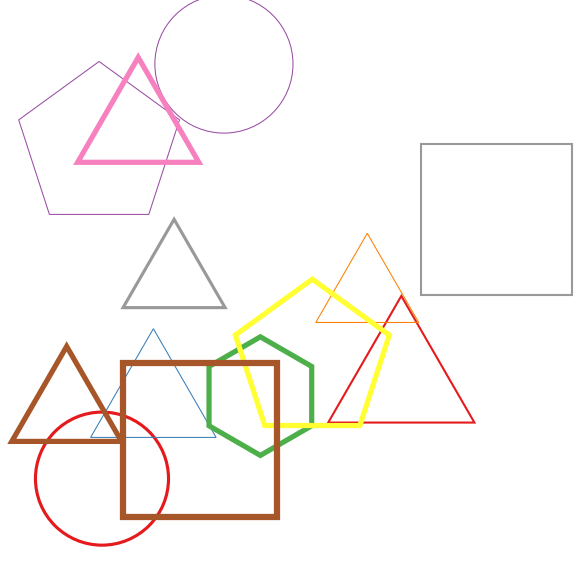[{"shape": "circle", "thickness": 1.5, "radius": 0.58, "center": [0.177, 0.17]}, {"shape": "triangle", "thickness": 1, "radius": 0.73, "center": [0.695, 0.341]}, {"shape": "triangle", "thickness": 0.5, "radius": 0.63, "center": [0.266, 0.304]}, {"shape": "hexagon", "thickness": 2.5, "radius": 0.51, "center": [0.451, 0.313]}, {"shape": "circle", "thickness": 0.5, "radius": 0.6, "center": [0.388, 0.888]}, {"shape": "pentagon", "thickness": 0.5, "radius": 0.73, "center": [0.172, 0.746]}, {"shape": "triangle", "thickness": 0.5, "radius": 0.51, "center": [0.636, 0.492]}, {"shape": "pentagon", "thickness": 2.5, "radius": 0.7, "center": [0.541, 0.376]}, {"shape": "triangle", "thickness": 2.5, "radius": 0.55, "center": [0.115, 0.29]}, {"shape": "square", "thickness": 3, "radius": 0.67, "center": [0.346, 0.237]}, {"shape": "triangle", "thickness": 2.5, "radius": 0.61, "center": [0.239, 0.779]}, {"shape": "triangle", "thickness": 1.5, "radius": 0.51, "center": [0.301, 0.517]}, {"shape": "square", "thickness": 1, "radius": 0.65, "center": [0.86, 0.619]}]